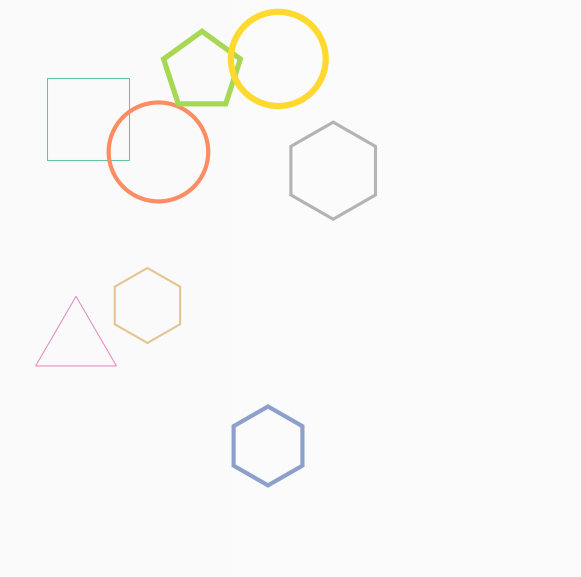[{"shape": "square", "thickness": 0.5, "radius": 0.35, "center": [0.151, 0.793]}, {"shape": "circle", "thickness": 2, "radius": 0.43, "center": [0.273, 0.736]}, {"shape": "hexagon", "thickness": 2, "radius": 0.34, "center": [0.461, 0.227]}, {"shape": "triangle", "thickness": 0.5, "radius": 0.4, "center": [0.131, 0.406]}, {"shape": "pentagon", "thickness": 2.5, "radius": 0.35, "center": [0.348, 0.875]}, {"shape": "circle", "thickness": 3, "radius": 0.41, "center": [0.479, 0.897]}, {"shape": "hexagon", "thickness": 1, "radius": 0.32, "center": [0.254, 0.47]}, {"shape": "hexagon", "thickness": 1.5, "radius": 0.42, "center": [0.573, 0.704]}]